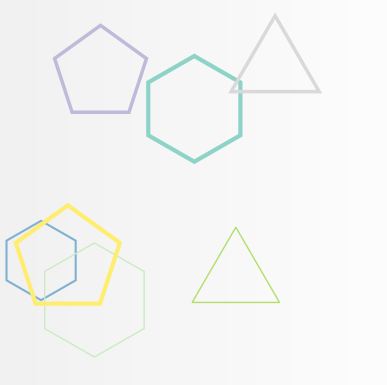[{"shape": "hexagon", "thickness": 3, "radius": 0.69, "center": [0.501, 0.717]}, {"shape": "pentagon", "thickness": 2.5, "radius": 0.62, "center": [0.259, 0.809]}, {"shape": "hexagon", "thickness": 1.5, "radius": 0.52, "center": [0.106, 0.323]}, {"shape": "triangle", "thickness": 1, "radius": 0.65, "center": [0.609, 0.28]}, {"shape": "triangle", "thickness": 2.5, "radius": 0.66, "center": [0.71, 0.828]}, {"shape": "hexagon", "thickness": 1, "radius": 0.74, "center": [0.244, 0.221]}, {"shape": "pentagon", "thickness": 3, "radius": 0.71, "center": [0.175, 0.325]}]